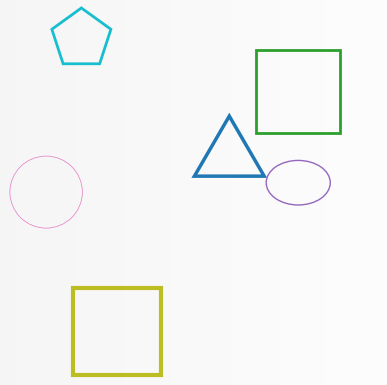[{"shape": "triangle", "thickness": 2.5, "radius": 0.52, "center": [0.592, 0.594]}, {"shape": "square", "thickness": 2, "radius": 0.54, "center": [0.769, 0.762]}, {"shape": "oval", "thickness": 1, "radius": 0.41, "center": [0.77, 0.525]}, {"shape": "circle", "thickness": 0.5, "radius": 0.47, "center": [0.119, 0.501]}, {"shape": "square", "thickness": 3, "radius": 0.56, "center": [0.302, 0.138]}, {"shape": "pentagon", "thickness": 2, "radius": 0.4, "center": [0.21, 0.899]}]